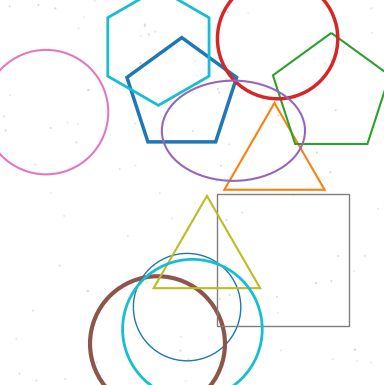[{"shape": "pentagon", "thickness": 2.5, "radius": 0.75, "center": [0.472, 0.753]}, {"shape": "circle", "thickness": 1, "radius": 0.7, "center": [0.486, 0.202]}, {"shape": "triangle", "thickness": 1.5, "radius": 0.75, "center": [0.713, 0.582]}, {"shape": "pentagon", "thickness": 1.5, "radius": 0.8, "center": [0.861, 0.755]}, {"shape": "circle", "thickness": 2.5, "radius": 0.78, "center": [0.721, 0.9]}, {"shape": "oval", "thickness": 1.5, "radius": 0.93, "center": [0.606, 0.66]}, {"shape": "circle", "thickness": 3, "radius": 0.88, "center": [0.409, 0.107]}, {"shape": "circle", "thickness": 1.5, "radius": 0.81, "center": [0.12, 0.709]}, {"shape": "square", "thickness": 1, "radius": 0.86, "center": [0.734, 0.326]}, {"shape": "triangle", "thickness": 1.5, "radius": 0.8, "center": [0.537, 0.331]}, {"shape": "hexagon", "thickness": 2, "radius": 0.76, "center": [0.411, 0.878]}, {"shape": "circle", "thickness": 2, "radius": 0.91, "center": [0.5, 0.145]}]